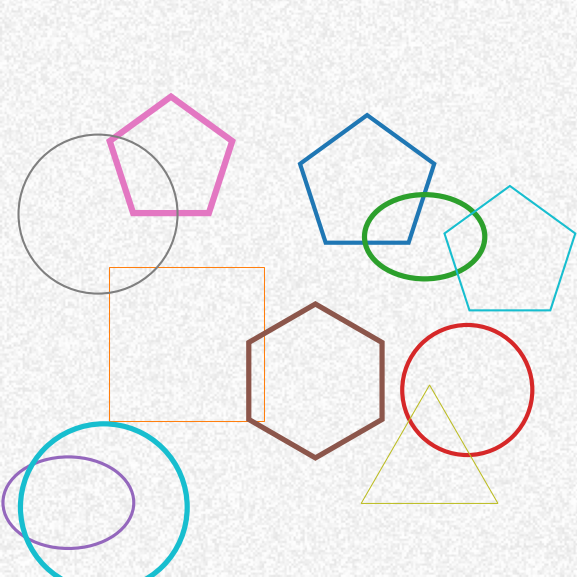[{"shape": "pentagon", "thickness": 2, "radius": 0.61, "center": [0.636, 0.678]}, {"shape": "square", "thickness": 0.5, "radius": 0.67, "center": [0.323, 0.403]}, {"shape": "oval", "thickness": 2.5, "radius": 0.52, "center": [0.735, 0.589]}, {"shape": "circle", "thickness": 2, "radius": 0.56, "center": [0.809, 0.324]}, {"shape": "oval", "thickness": 1.5, "radius": 0.57, "center": [0.118, 0.129]}, {"shape": "hexagon", "thickness": 2.5, "radius": 0.67, "center": [0.546, 0.339]}, {"shape": "pentagon", "thickness": 3, "radius": 0.56, "center": [0.296, 0.72]}, {"shape": "circle", "thickness": 1, "radius": 0.69, "center": [0.17, 0.628]}, {"shape": "triangle", "thickness": 0.5, "radius": 0.68, "center": [0.744, 0.196]}, {"shape": "pentagon", "thickness": 1, "radius": 0.6, "center": [0.883, 0.558]}, {"shape": "circle", "thickness": 2.5, "radius": 0.72, "center": [0.18, 0.121]}]